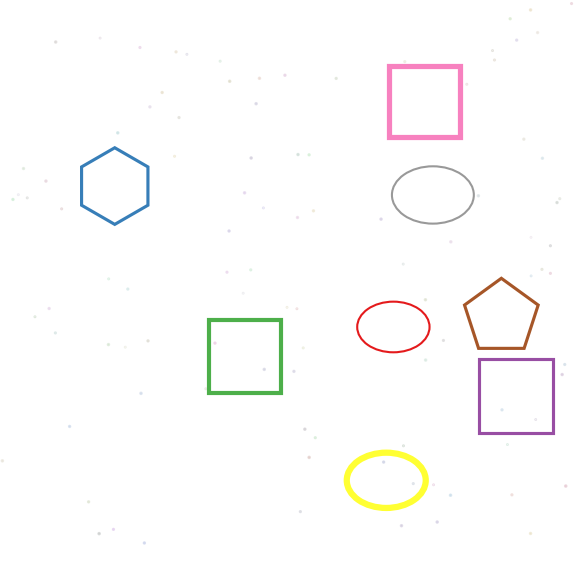[{"shape": "oval", "thickness": 1, "radius": 0.31, "center": [0.681, 0.433]}, {"shape": "hexagon", "thickness": 1.5, "radius": 0.33, "center": [0.199, 0.677]}, {"shape": "square", "thickness": 2, "radius": 0.31, "center": [0.424, 0.382]}, {"shape": "square", "thickness": 1.5, "radius": 0.32, "center": [0.893, 0.313]}, {"shape": "oval", "thickness": 3, "radius": 0.34, "center": [0.669, 0.167]}, {"shape": "pentagon", "thickness": 1.5, "radius": 0.34, "center": [0.868, 0.45]}, {"shape": "square", "thickness": 2.5, "radius": 0.31, "center": [0.735, 0.824]}, {"shape": "oval", "thickness": 1, "radius": 0.35, "center": [0.75, 0.662]}]